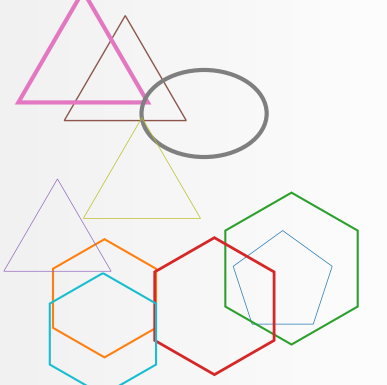[{"shape": "pentagon", "thickness": 0.5, "radius": 0.67, "center": [0.73, 0.267]}, {"shape": "hexagon", "thickness": 1.5, "radius": 0.77, "center": [0.27, 0.225]}, {"shape": "hexagon", "thickness": 1.5, "radius": 0.99, "center": [0.752, 0.302]}, {"shape": "hexagon", "thickness": 2, "radius": 0.89, "center": [0.553, 0.205]}, {"shape": "triangle", "thickness": 0.5, "radius": 0.8, "center": [0.148, 0.375]}, {"shape": "triangle", "thickness": 1, "radius": 0.91, "center": [0.323, 0.778]}, {"shape": "triangle", "thickness": 3, "radius": 0.96, "center": [0.214, 0.83]}, {"shape": "oval", "thickness": 3, "radius": 0.81, "center": [0.527, 0.705]}, {"shape": "triangle", "thickness": 0.5, "radius": 0.87, "center": [0.366, 0.52]}, {"shape": "hexagon", "thickness": 1.5, "radius": 0.79, "center": [0.266, 0.132]}]